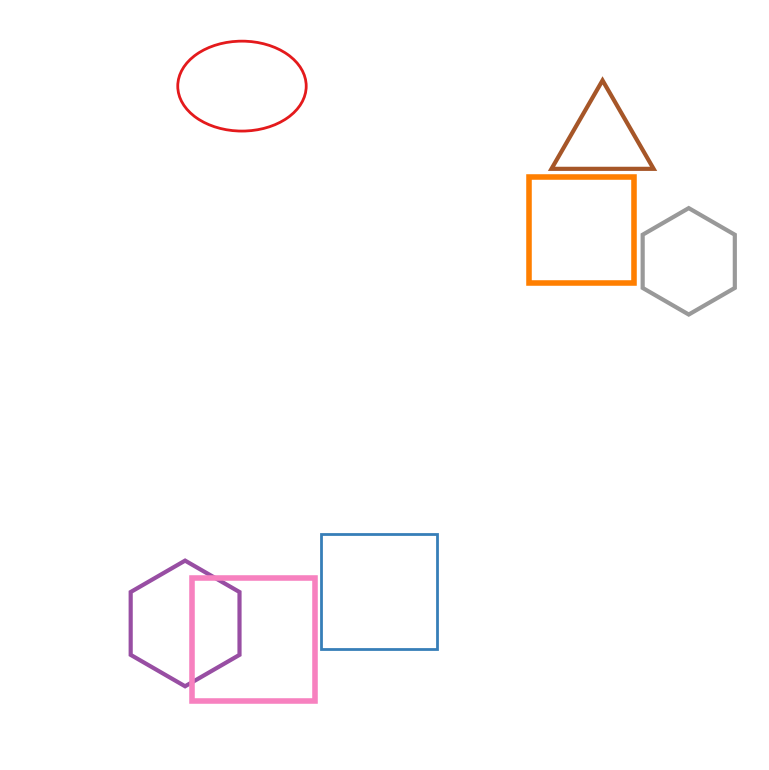[{"shape": "oval", "thickness": 1, "radius": 0.42, "center": [0.314, 0.888]}, {"shape": "square", "thickness": 1, "radius": 0.38, "center": [0.492, 0.232]}, {"shape": "hexagon", "thickness": 1.5, "radius": 0.41, "center": [0.24, 0.19]}, {"shape": "square", "thickness": 2, "radius": 0.34, "center": [0.755, 0.702]}, {"shape": "triangle", "thickness": 1.5, "radius": 0.38, "center": [0.783, 0.819]}, {"shape": "square", "thickness": 2, "radius": 0.4, "center": [0.329, 0.17]}, {"shape": "hexagon", "thickness": 1.5, "radius": 0.35, "center": [0.894, 0.661]}]